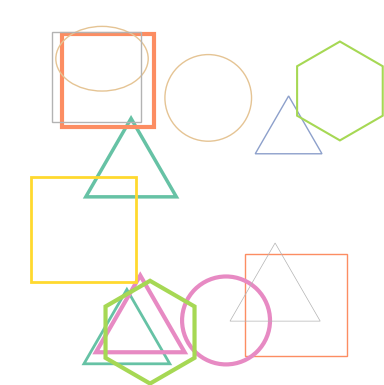[{"shape": "triangle", "thickness": 2, "radius": 0.64, "center": [0.33, 0.119]}, {"shape": "triangle", "thickness": 2.5, "radius": 0.68, "center": [0.34, 0.557]}, {"shape": "square", "thickness": 3, "radius": 0.6, "center": [0.28, 0.791]}, {"shape": "square", "thickness": 1, "radius": 0.66, "center": [0.768, 0.207]}, {"shape": "triangle", "thickness": 1, "radius": 0.5, "center": [0.75, 0.651]}, {"shape": "triangle", "thickness": 3, "radius": 0.66, "center": [0.364, 0.152]}, {"shape": "circle", "thickness": 3, "radius": 0.57, "center": [0.587, 0.168]}, {"shape": "hexagon", "thickness": 3, "radius": 0.67, "center": [0.39, 0.137]}, {"shape": "hexagon", "thickness": 1.5, "radius": 0.64, "center": [0.883, 0.764]}, {"shape": "square", "thickness": 2, "radius": 0.68, "center": [0.216, 0.404]}, {"shape": "circle", "thickness": 1, "radius": 0.56, "center": [0.541, 0.746]}, {"shape": "oval", "thickness": 1, "radius": 0.6, "center": [0.265, 0.848]}, {"shape": "triangle", "thickness": 0.5, "radius": 0.68, "center": [0.715, 0.234]}, {"shape": "square", "thickness": 1, "radius": 0.58, "center": [0.25, 0.8]}]